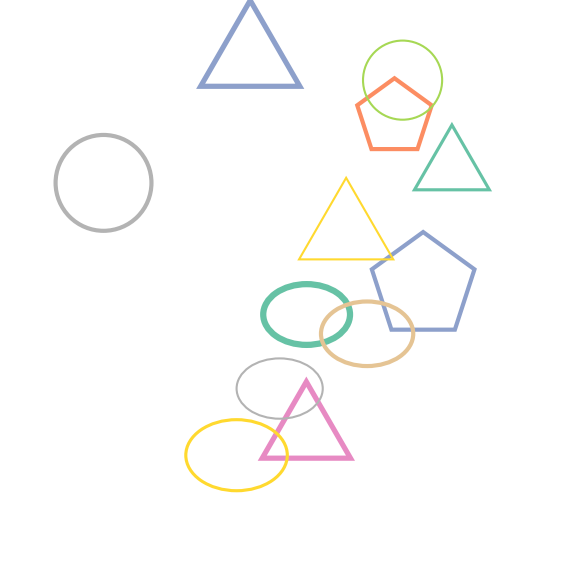[{"shape": "triangle", "thickness": 1.5, "radius": 0.37, "center": [0.783, 0.708]}, {"shape": "oval", "thickness": 3, "radius": 0.38, "center": [0.531, 0.455]}, {"shape": "pentagon", "thickness": 2, "radius": 0.34, "center": [0.683, 0.796]}, {"shape": "pentagon", "thickness": 2, "radius": 0.47, "center": [0.733, 0.504]}, {"shape": "triangle", "thickness": 2.5, "radius": 0.5, "center": [0.433, 0.899]}, {"shape": "triangle", "thickness": 2.5, "radius": 0.44, "center": [0.53, 0.25]}, {"shape": "circle", "thickness": 1, "radius": 0.34, "center": [0.697, 0.86]}, {"shape": "oval", "thickness": 1.5, "radius": 0.44, "center": [0.41, 0.211]}, {"shape": "triangle", "thickness": 1, "radius": 0.47, "center": [0.599, 0.597]}, {"shape": "oval", "thickness": 2, "radius": 0.4, "center": [0.636, 0.421]}, {"shape": "oval", "thickness": 1, "radius": 0.37, "center": [0.484, 0.326]}, {"shape": "circle", "thickness": 2, "radius": 0.42, "center": [0.179, 0.682]}]